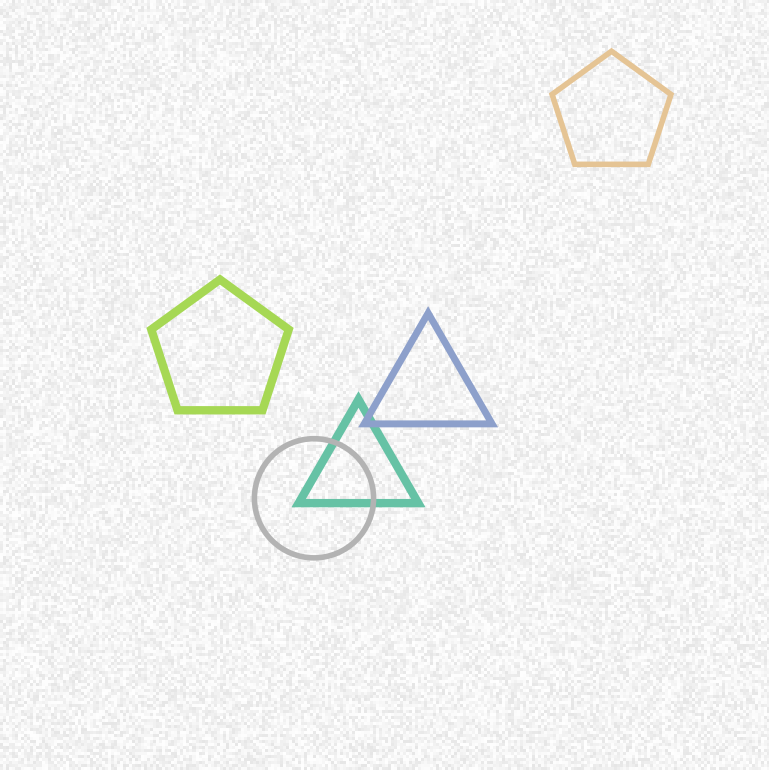[{"shape": "triangle", "thickness": 3, "radius": 0.45, "center": [0.466, 0.391]}, {"shape": "triangle", "thickness": 2.5, "radius": 0.48, "center": [0.556, 0.497]}, {"shape": "pentagon", "thickness": 3, "radius": 0.47, "center": [0.286, 0.543]}, {"shape": "pentagon", "thickness": 2, "radius": 0.41, "center": [0.794, 0.852]}, {"shape": "circle", "thickness": 2, "radius": 0.39, "center": [0.408, 0.353]}]